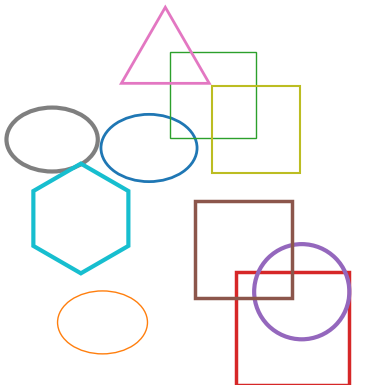[{"shape": "oval", "thickness": 2, "radius": 0.62, "center": [0.387, 0.616]}, {"shape": "oval", "thickness": 1, "radius": 0.58, "center": [0.266, 0.163]}, {"shape": "square", "thickness": 1, "radius": 0.56, "center": [0.553, 0.753]}, {"shape": "square", "thickness": 2.5, "radius": 0.73, "center": [0.759, 0.147]}, {"shape": "circle", "thickness": 3, "radius": 0.62, "center": [0.784, 0.242]}, {"shape": "square", "thickness": 2.5, "radius": 0.63, "center": [0.633, 0.351]}, {"shape": "triangle", "thickness": 2, "radius": 0.66, "center": [0.429, 0.849]}, {"shape": "oval", "thickness": 3, "radius": 0.59, "center": [0.135, 0.638]}, {"shape": "square", "thickness": 1.5, "radius": 0.57, "center": [0.665, 0.664]}, {"shape": "hexagon", "thickness": 3, "radius": 0.71, "center": [0.21, 0.433]}]